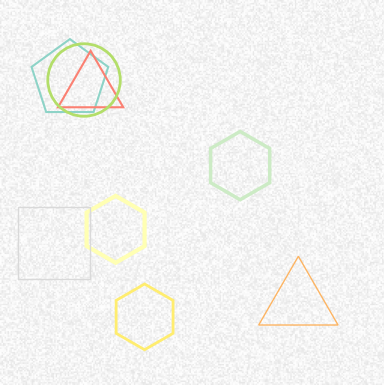[{"shape": "pentagon", "thickness": 1.5, "radius": 0.52, "center": [0.182, 0.794]}, {"shape": "hexagon", "thickness": 3, "radius": 0.43, "center": [0.3, 0.404]}, {"shape": "triangle", "thickness": 1.5, "radius": 0.49, "center": [0.235, 0.77]}, {"shape": "triangle", "thickness": 1, "radius": 0.6, "center": [0.775, 0.215]}, {"shape": "circle", "thickness": 2, "radius": 0.47, "center": [0.218, 0.792]}, {"shape": "square", "thickness": 1, "radius": 0.47, "center": [0.141, 0.369]}, {"shape": "hexagon", "thickness": 2.5, "radius": 0.44, "center": [0.624, 0.57]}, {"shape": "hexagon", "thickness": 2, "radius": 0.43, "center": [0.376, 0.177]}]